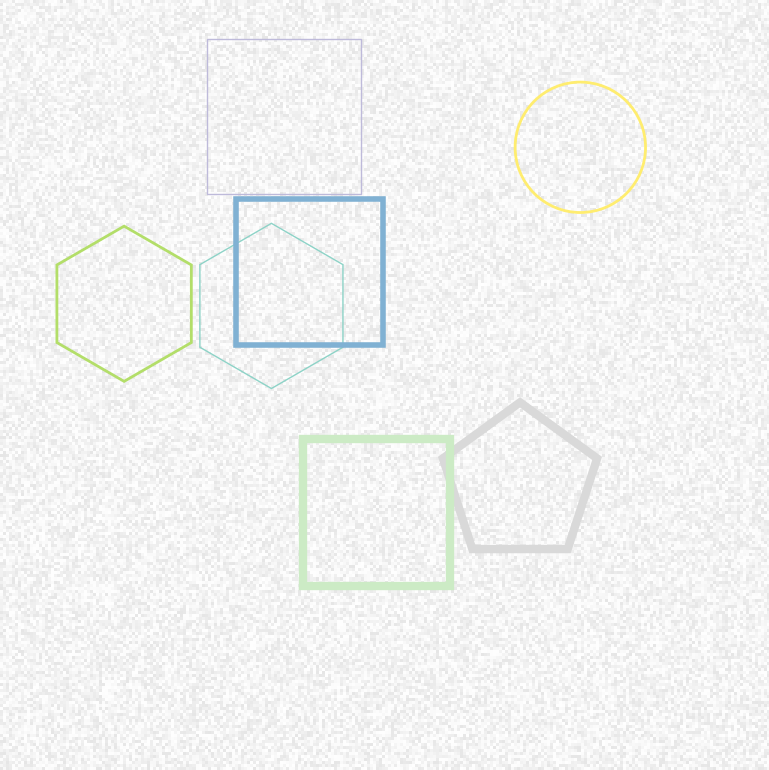[{"shape": "hexagon", "thickness": 0.5, "radius": 0.54, "center": [0.352, 0.603]}, {"shape": "square", "thickness": 0.5, "radius": 0.5, "center": [0.369, 0.848]}, {"shape": "square", "thickness": 2, "radius": 0.47, "center": [0.402, 0.647]}, {"shape": "hexagon", "thickness": 1, "radius": 0.5, "center": [0.161, 0.606]}, {"shape": "pentagon", "thickness": 3, "radius": 0.53, "center": [0.675, 0.372]}, {"shape": "square", "thickness": 3, "radius": 0.48, "center": [0.489, 0.335]}, {"shape": "circle", "thickness": 1, "radius": 0.42, "center": [0.754, 0.809]}]